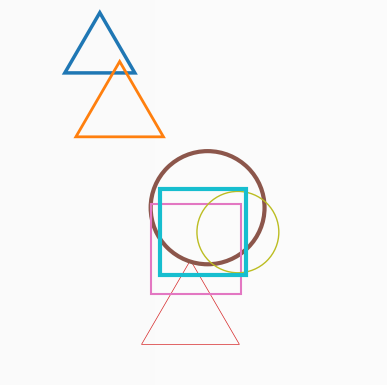[{"shape": "triangle", "thickness": 2.5, "radius": 0.52, "center": [0.258, 0.863]}, {"shape": "triangle", "thickness": 2, "radius": 0.65, "center": [0.309, 0.71]}, {"shape": "triangle", "thickness": 0.5, "radius": 0.73, "center": [0.492, 0.178]}, {"shape": "circle", "thickness": 3, "radius": 0.73, "center": [0.536, 0.461]}, {"shape": "square", "thickness": 1.5, "radius": 0.58, "center": [0.506, 0.354]}, {"shape": "circle", "thickness": 1, "radius": 0.53, "center": [0.614, 0.397]}, {"shape": "square", "thickness": 3, "radius": 0.56, "center": [0.523, 0.397]}]